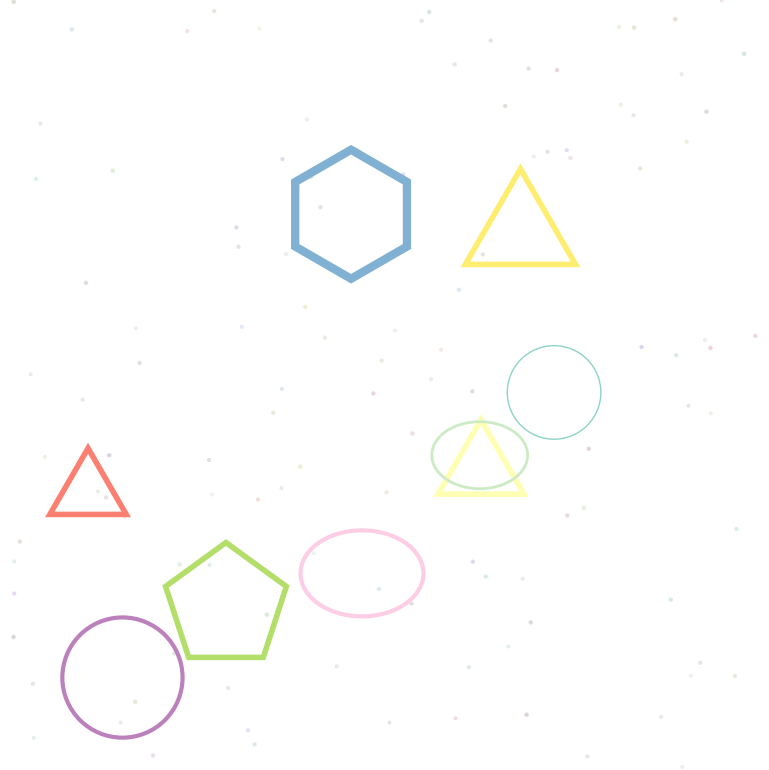[{"shape": "circle", "thickness": 0.5, "radius": 0.3, "center": [0.72, 0.49]}, {"shape": "triangle", "thickness": 2, "radius": 0.32, "center": [0.625, 0.39]}, {"shape": "triangle", "thickness": 2, "radius": 0.29, "center": [0.114, 0.361]}, {"shape": "hexagon", "thickness": 3, "radius": 0.42, "center": [0.456, 0.722]}, {"shape": "pentagon", "thickness": 2, "radius": 0.41, "center": [0.293, 0.213]}, {"shape": "oval", "thickness": 1.5, "radius": 0.4, "center": [0.47, 0.255]}, {"shape": "circle", "thickness": 1.5, "radius": 0.39, "center": [0.159, 0.12]}, {"shape": "oval", "thickness": 1, "radius": 0.31, "center": [0.623, 0.409]}, {"shape": "triangle", "thickness": 2, "radius": 0.41, "center": [0.676, 0.698]}]